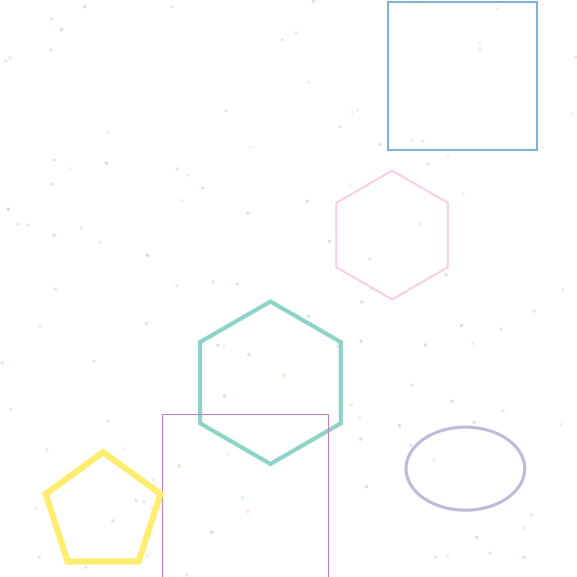[{"shape": "hexagon", "thickness": 2, "radius": 0.7, "center": [0.468, 0.336]}, {"shape": "oval", "thickness": 1.5, "radius": 0.51, "center": [0.806, 0.188]}, {"shape": "square", "thickness": 1, "radius": 0.64, "center": [0.8, 0.868]}, {"shape": "hexagon", "thickness": 1, "radius": 0.56, "center": [0.679, 0.592]}, {"shape": "square", "thickness": 0.5, "radius": 0.72, "center": [0.425, 0.139]}, {"shape": "pentagon", "thickness": 3, "radius": 0.52, "center": [0.179, 0.112]}]